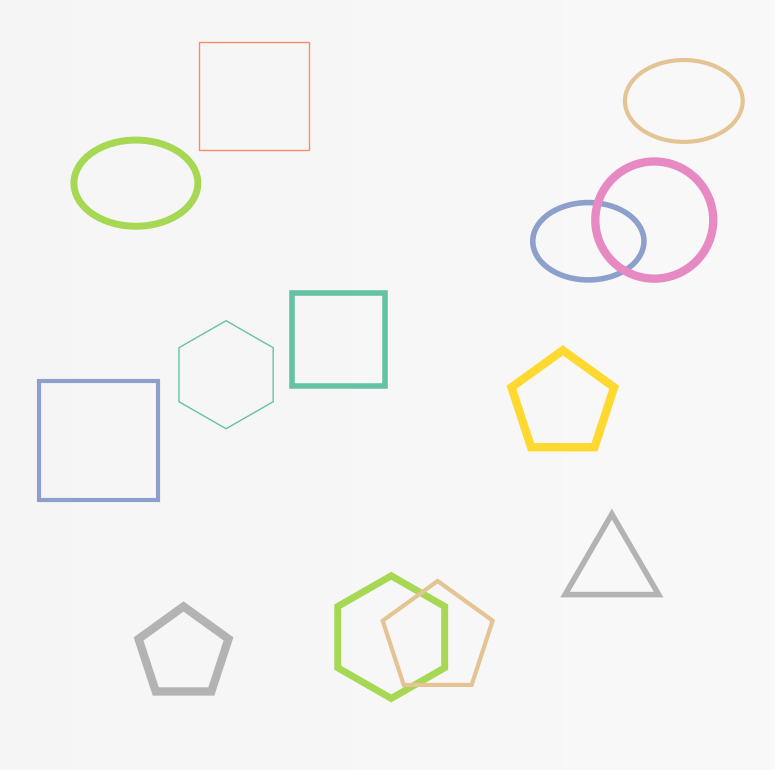[{"shape": "hexagon", "thickness": 0.5, "radius": 0.35, "center": [0.292, 0.513]}, {"shape": "square", "thickness": 2, "radius": 0.3, "center": [0.437, 0.559]}, {"shape": "square", "thickness": 0.5, "radius": 0.35, "center": [0.328, 0.875]}, {"shape": "oval", "thickness": 2, "radius": 0.36, "center": [0.759, 0.687]}, {"shape": "square", "thickness": 1.5, "radius": 0.38, "center": [0.128, 0.428]}, {"shape": "circle", "thickness": 3, "radius": 0.38, "center": [0.844, 0.714]}, {"shape": "oval", "thickness": 2.5, "radius": 0.4, "center": [0.175, 0.762]}, {"shape": "hexagon", "thickness": 2.5, "radius": 0.4, "center": [0.505, 0.173]}, {"shape": "pentagon", "thickness": 3, "radius": 0.35, "center": [0.726, 0.475]}, {"shape": "oval", "thickness": 1.5, "radius": 0.38, "center": [0.882, 0.869]}, {"shape": "pentagon", "thickness": 1.5, "radius": 0.37, "center": [0.565, 0.171]}, {"shape": "pentagon", "thickness": 3, "radius": 0.31, "center": [0.237, 0.151]}, {"shape": "triangle", "thickness": 2, "radius": 0.35, "center": [0.79, 0.263]}]